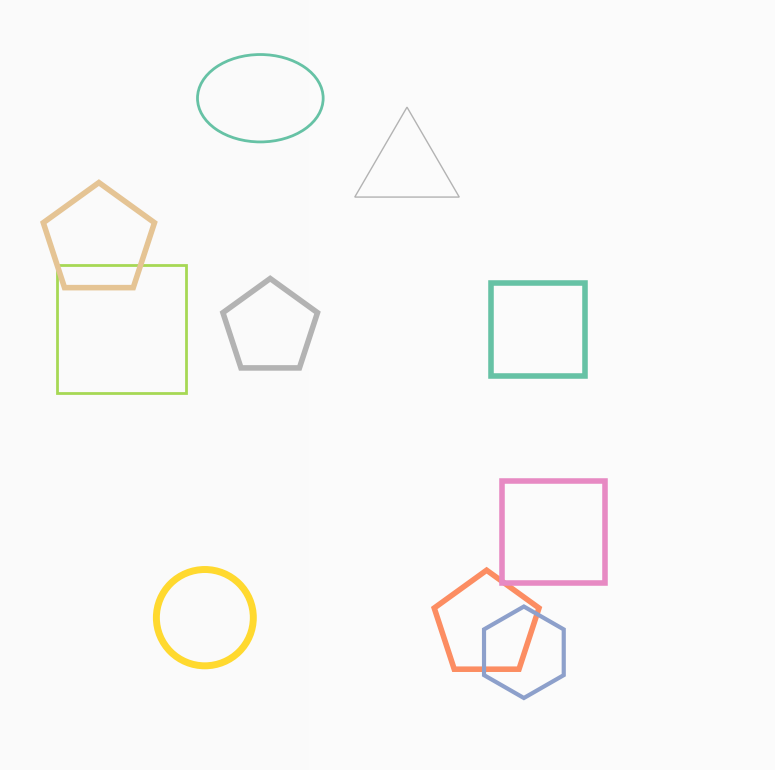[{"shape": "oval", "thickness": 1, "radius": 0.41, "center": [0.336, 0.872]}, {"shape": "square", "thickness": 2, "radius": 0.3, "center": [0.694, 0.572]}, {"shape": "pentagon", "thickness": 2, "radius": 0.36, "center": [0.628, 0.188]}, {"shape": "hexagon", "thickness": 1.5, "radius": 0.3, "center": [0.676, 0.153]}, {"shape": "square", "thickness": 2, "radius": 0.33, "center": [0.715, 0.309]}, {"shape": "square", "thickness": 1, "radius": 0.42, "center": [0.157, 0.573]}, {"shape": "circle", "thickness": 2.5, "radius": 0.31, "center": [0.264, 0.198]}, {"shape": "pentagon", "thickness": 2, "radius": 0.38, "center": [0.128, 0.687]}, {"shape": "pentagon", "thickness": 2, "radius": 0.32, "center": [0.349, 0.574]}, {"shape": "triangle", "thickness": 0.5, "radius": 0.39, "center": [0.525, 0.783]}]